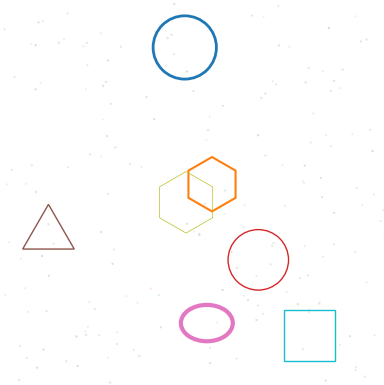[{"shape": "circle", "thickness": 2, "radius": 0.41, "center": [0.48, 0.877]}, {"shape": "hexagon", "thickness": 1.5, "radius": 0.35, "center": [0.551, 0.522]}, {"shape": "circle", "thickness": 1, "radius": 0.39, "center": [0.671, 0.325]}, {"shape": "triangle", "thickness": 1, "radius": 0.39, "center": [0.126, 0.392]}, {"shape": "oval", "thickness": 3, "radius": 0.34, "center": [0.537, 0.161]}, {"shape": "hexagon", "thickness": 0.5, "radius": 0.4, "center": [0.483, 0.475]}, {"shape": "square", "thickness": 1, "radius": 0.33, "center": [0.804, 0.128]}]